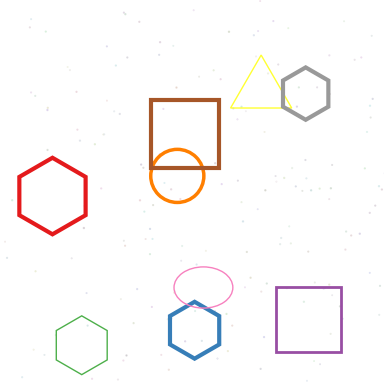[{"shape": "hexagon", "thickness": 3, "radius": 0.5, "center": [0.136, 0.491]}, {"shape": "hexagon", "thickness": 3, "radius": 0.37, "center": [0.505, 0.142]}, {"shape": "hexagon", "thickness": 1, "radius": 0.38, "center": [0.212, 0.103]}, {"shape": "square", "thickness": 2, "radius": 0.42, "center": [0.802, 0.17]}, {"shape": "circle", "thickness": 2.5, "radius": 0.34, "center": [0.461, 0.543]}, {"shape": "triangle", "thickness": 1, "radius": 0.46, "center": [0.678, 0.765]}, {"shape": "square", "thickness": 3, "radius": 0.44, "center": [0.48, 0.653]}, {"shape": "oval", "thickness": 1, "radius": 0.38, "center": [0.528, 0.253]}, {"shape": "hexagon", "thickness": 3, "radius": 0.34, "center": [0.794, 0.757]}]